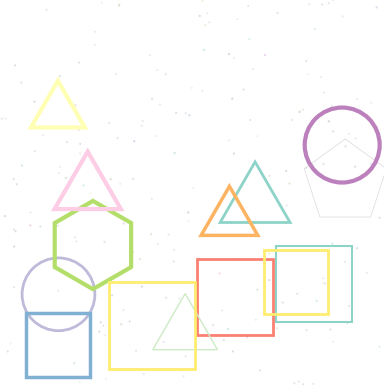[{"shape": "triangle", "thickness": 2, "radius": 0.52, "center": [0.663, 0.475]}, {"shape": "square", "thickness": 1.5, "radius": 0.49, "center": [0.815, 0.262]}, {"shape": "triangle", "thickness": 3, "radius": 0.4, "center": [0.15, 0.709]}, {"shape": "circle", "thickness": 2, "radius": 0.47, "center": [0.152, 0.236]}, {"shape": "square", "thickness": 2, "radius": 0.49, "center": [0.611, 0.229]}, {"shape": "square", "thickness": 2.5, "radius": 0.42, "center": [0.152, 0.104]}, {"shape": "triangle", "thickness": 2.5, "radius": 0.42, "center": [0.596, 0.431]}, {"shape": "hexagon", "thickness": 3, "radius": 0.57, "center": [0.241, 0.364]}, {"shape": "triangle", "thickness": 3, "radius": 0.5, "center": [0.228, 0.507]}, {"shape": "pentagon", "thickness": 0.5, "radius": 0.56, "center": [0.897, 0.527]}, {"shape": "circle", "thickness": 3, "radius": 0.49, "center": [0.889, 0.623]}, {"shape": "triangle", "thickness": 1, "radius": 0.49, "center": [0.481, 0.14]}, {"shape": "square", "thickness": 2, "radius": 0.42, "center": [0.769, 0.267]}, {"shape": "square", "thickness": 2, "radius": 0.56, "center": [0.395, 0.154]}]